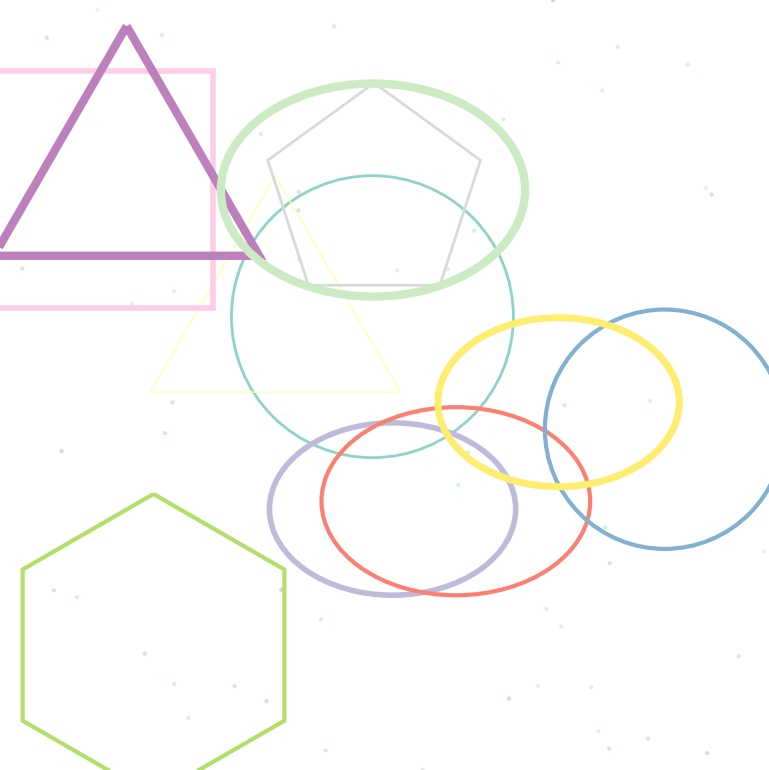[{"shape": "circle", "thickness": 1, "radius": 0.92, "center": [0.484, 0.589]}, {"shape": "triangle", "thickness": 0.5, "radius": 0.94, "center": [0.358, 0.584]}, {"shape": "oval", "thickness": 2, "radius": 0.8, "center": [0.51, 0.339]}, {"shape": "oval", "thickness": 1.5, "radius": 0.87, "center": [0.592, 0.349]}, {"shape": "circle", "thickness": 1.5, "radius": 0.78, "center": [0.863, 0.443]}, {"shape": "hexagon", "thickness": 1.5, "radius": 0.98, "center": [0.199, 0.162]}, {"shape": "square", "thickness": 2, "radius": 0.77, "center": [0.123, 0.753]}, {"shape": "pentagon", "thickness": 1, "radius": 0.73, "center": [0.486, 0.747]}, {"shape": "triangle", "thickness": 3, "radius": 0.99, "center": [0.164, 0.767]}, {"shape": "oval", "thickness": 3, "radius": 0.99, "center": [0.484, 0.753]}, {"shape": "oval", "thickness": 2.5, "radius": 0.78, "center": [0.725, 0.478]}]